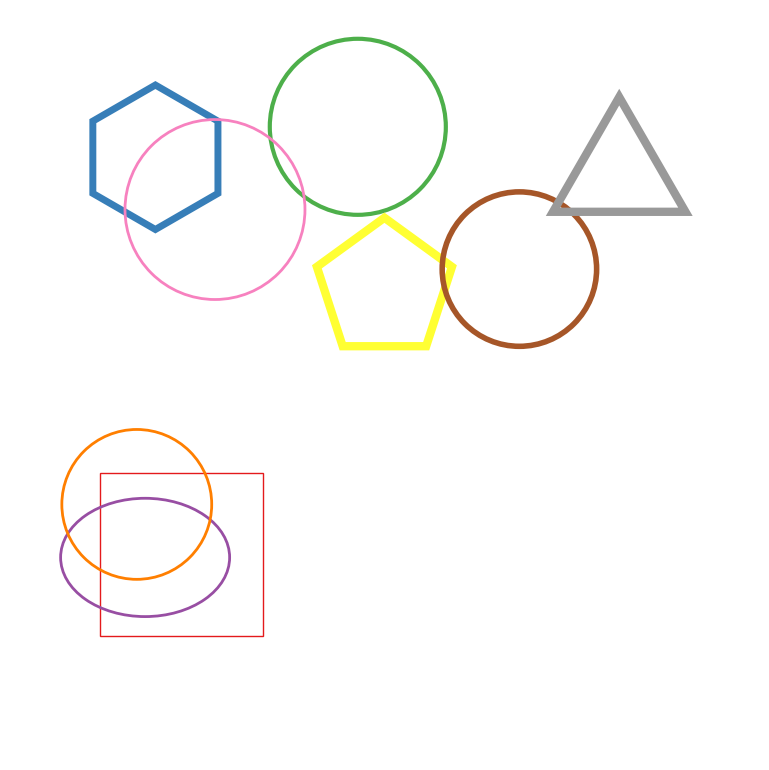[{"shape": "square", "thickness": 0.5, "radius": 0.53, "center": [0.236, 0.28]}, {"shape": "hexagon", "thickness": 2.5, "radius": 0.47, "center": [0.202, 0.796]}, {"shape": "circle", "thickness": 1.5, "radius": 0.57, "center": [0.465, 0.835]}, {"shape": "oval", "thickness": 1, "radius": 0.55, "center": [0.188, 0.276]}, {"shape": "circle", "thickness": 1, "radius": 0.49, "center": [0.178, 0.345]}, {"shape": "pentagon", "thickness": 3, "radius": 0.46, "center": [0.499, 0.625]}, {"shape": "circle", "thickness": 2, "radius": 0.5, "center": [0.675, 0.651]}, {"shape": "circle", "thickness": 1, "radius": 0.58, "center": [0.279, 0.728]}, {"shape": "triangle", "thickness": 3, "radius": 0.5, "center": [0.804, 0.775]}]